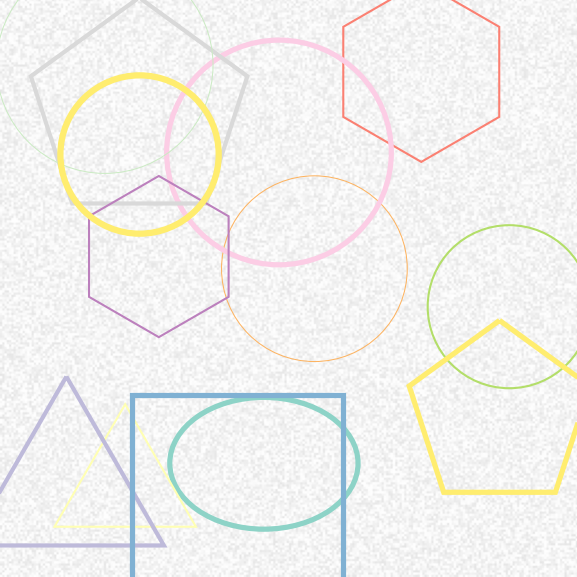[{"shape": "oval", "thickness": 2.5, "radius": 0.81, "center": [0.457, 0.197]}, {"shape": "triangle", "thickness": 1, "radius": 0.71, "center": [0.217, 0.158]}, {"shape": "triangle", "thickness": 2, "radius": 0.97, "center": [0.115, 0.152]}, {"shape": "hexagon", "thickness": 1, "radius": 0.78, "center": [0.729, 0.875]}, {"shape": "square", "thickness": 2.5, "radius": 0.91, "center": [0.411, 0.133]}, {"shape": "circle", "thickness": 0.5, "radius": 0.8, "center": [0.544, 0.534]}, {"shape": "circle", "thickness": 1, "radius": 0.71, "center": [0.882, 0.468]}, {"shape": "circle", "thickness": 2.5, "radius": 0.97, "center": [0.483, 0.735]}, {"shape": "pentagon", "thickness": 2, "radius": 0.99, "center": [0.241, 0.806]}, {"shape": "hexagon", "thickness": 1, "radius": 0.7, "center": [0.275, 0.555]}, {"shape": "circle", "thickness": 0.5, "radius": 0.94, "center": [0.181, 0.886]}, {"shape": "pentagon", "thickness": 2.5, "radius": 0.82, "center": [0.865, 0.28]}, {"shape": "circle", "thickness": 3, "radius": 0.69, "center": [0.242, 0.732]}]